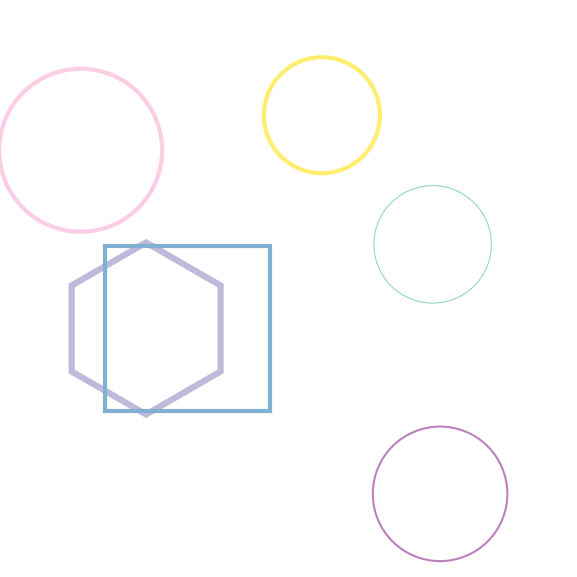[{"shape": "circle", "thickness": 0.5, "radius": 0.51, "center": [0.749, 0.576]}, {"shape": "hexagon", "thickness": 3, "radius": 0.74, "center": [0.253, 0.43]}, {"shape": "square", "thickness": 2, "radius": 0.72, "center": [0.325, 0.43]}, {"shape": "circle", "thickness": 2, "radius": 0.71, "center": [0.14, 0.739]}, {"shape": "circle", "thickness": 1, "radius": 0.58, "center": [0.762, 0.144]}, {"shape": "circle", "thickness": 2, "radius": 0.5, "center": [0.557, 0.8]}]